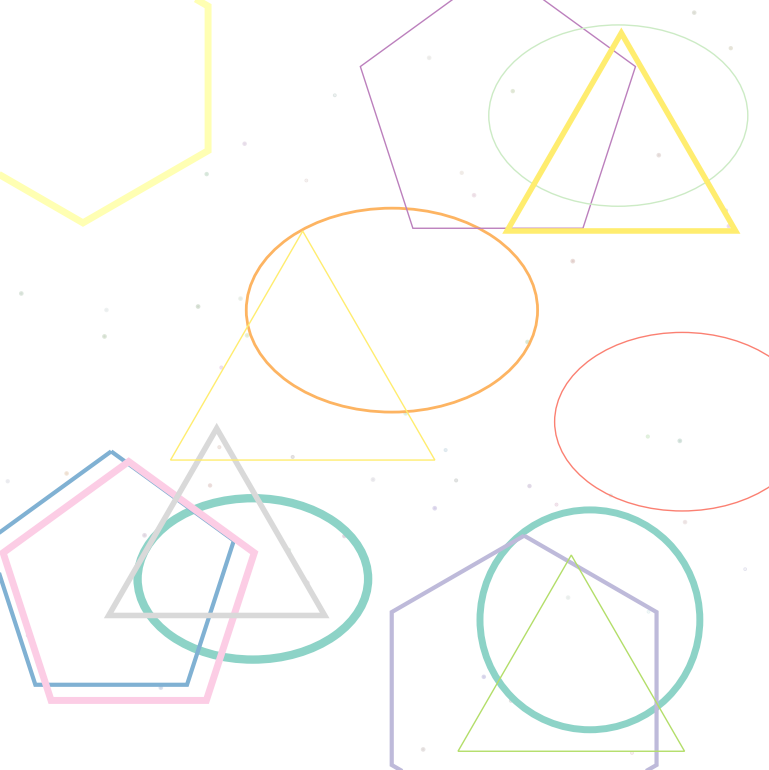[{"shape": "oval", "thickness": 3, "radius": 0.75, "center": [0.328, 0.248]}, {"shape": "circle", "thickness": 2.5, "radius": 0.71, "center": [0.766, 0.195]}, {"shape": "hexagon", "thickness": 2.5, "radius": 0.94, "center": [0.108, 0.898]}, {"shape": "hexagon", "thickness": 1.5, "radius": 0.99, "center": [0.681, 0.106]}, {"shape": "oval", "thickness": 0.5, "radius": 0.83, "center": [0.886, 0.452]}, {"shape": "pentagon", "thickness": 1.5, "radius": 0.84, "center": [0.144, 0.246]}, {"shape": "oval", "thickness": 1, "radius": 0.95, "center": [0.509, 0.597]}, {"shape": "triangle", "thickness": 0.5, "radius": 0.85, "center": [0.742, 0.109]}, {"shape": "pentagon", "thickness": 2.5, "radius": 0.86, "center": [0.167, 0.229]}, {"shape": "triangle", "thickness": 2, "radius": 0.81, "center": [0.281, 0.282]}, {"shape": "pentagon", "thickness": 0.5, "radius": 0.94, "center": [0.647, 0.856]}, {"shape": "oval", "thickness": 0.5, "radius": 0.84, "center": [0.803, 0.85]}, {"shape": "triangle", "thickness": 2, "radius": 0.86, "center": [0.807, 0.786]}, {"shape": "triangle", "thickness": 0.5, "radius": 0.99, "center": [0.393, 0.502]}]